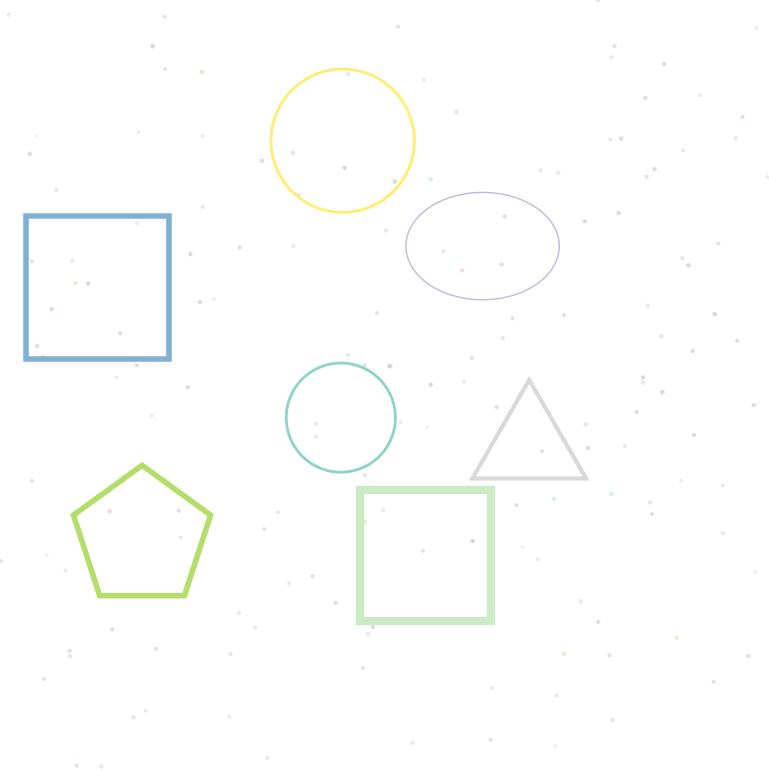[{"shape": "circle", "thickness": 1, "radius": 0.35, "center": [0.443, 0.458]}, {"shape": "oval", "thickness": 0.5, "radius": 0.5, "center": [0.627, 0.68]}, {"shape": "square", "thickness": 2, "radius": 0.46, "center": [0.127, 0.626]}, {"shape": "pentagon", "thickness": 2, "radius": 0.47, "center": [0.184, 0.302]}, {"shape": "triangle", "thickness": 1.5, "radius": 0.43, "center": [0.687, 0.421]}, {"shape": "square", "thickness": 3, "radius": 0.43, "center": [0.552, 0.279]}, {"shape": "circle", "thickness": 1, "radius": 0.47, "center": [0.445, 0.817]}]